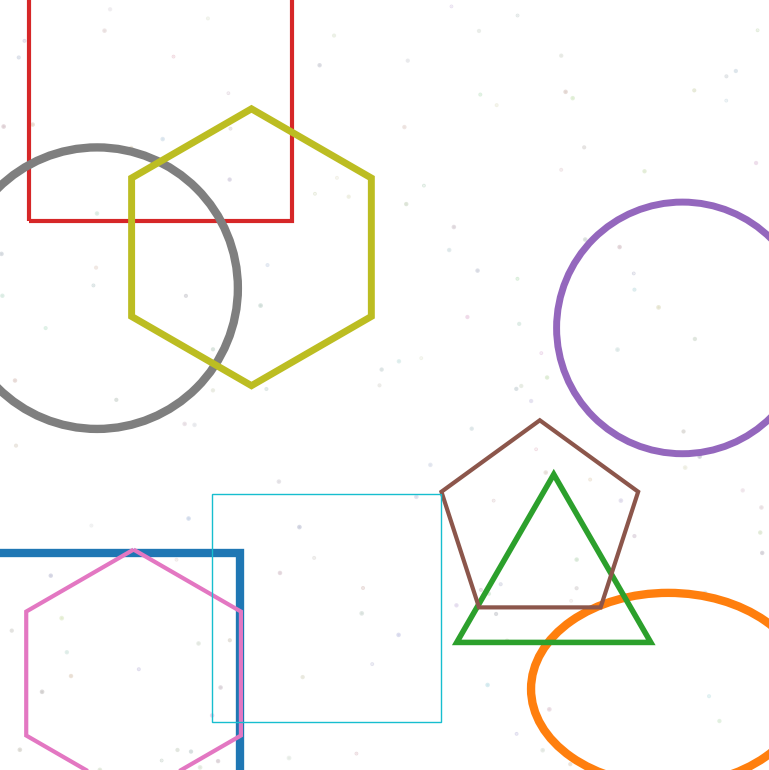[{"shape": "square", "thickness": 3, "radius": 0.86, "center": [0.14, 0.11]}, {"shape": "oval", "thickness": 3, "radius": 0.89, "center": [0.868, 0.105]}, {"shape": "triangle", "thickness": 2, "radius": 0.73, "center": [0.719, 0.238]}, {"shape": "square", "thickness": 1.5, "radius": 0.85, "center": [0.208, 0.883]}, {"shape": "circle", "thickness": 2.5, "radius": 0.82, "center": [0.886, 0.574]}, {"shape": "pentagon", "thickness": 1.5, "radius": 0.67, "center": [0.701, 0.32]}, {"shape": "hexagon", "thickness": 1.5, "radius": 0.8, "center": [0.173, 0.125]}, {"shape": "circle", "thickness": 3, "radius": 0.91, "center": [0.126, 0.626]}, {"shape": "hexagon", "thickness": 2.5, "radius": 0.9, "center": [0.327, 0.679]}, {"shape": "square", "thickness": 0.5, "radius": 0.74, "center": [0.424, 0.21]}]